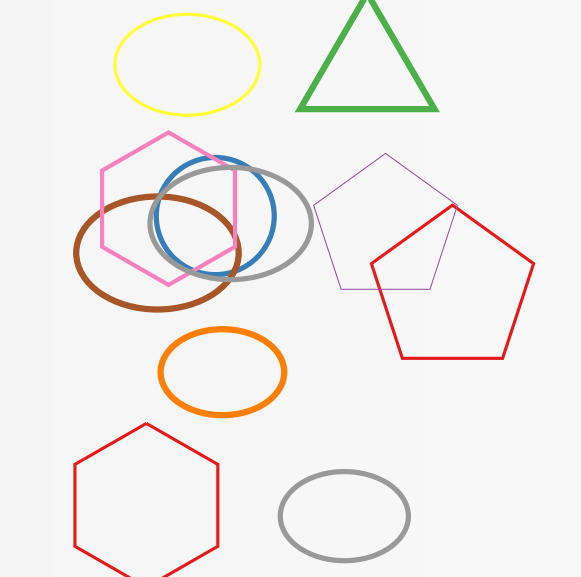[{"shape": "pentagon", "thickness": 1.5, "radius": 0.73, "center": [0.779, 0.497]}, {"shape": "hexagon", "thickness": 1.5, "radius": 0.71, "center": [0.252, 0.124]}, {"shape": "circle", "thickness": 2.5, "radius": 0.51, "center": [0.37, 0.625]}, {"shape": "triangle", "thickness": 3, "radius": 0.67, "center": [0.632, 0.877]}, {"shape": "pentagon", "thickness": 0.5, "radius": 0.65, "center": [0.663, 0.603]}, {"shape": "oval", "thickness": 3, "radius": 0.53, "center": [0.383, 0.355]}, {"shape": "oval", "thickness": 1.5, "radius": 0.62, "center": [0.322, 0.887]}, {"shape": "oval", "thickness": 3, "radius": 0.7, "center": [0.271, 0.561]}, {"shape": "hexagon", "thickness": 2, "radius": 0.66, "center": [0.29, 0.638]}, {"shape": "oval", "thickness": 2.5, "radius": 0.55, "center": [0.592, 0.105]}, {"shape": "oval", "thickness": 2.5, "radius": 0.69, "center": [0.397, 0.612]}]